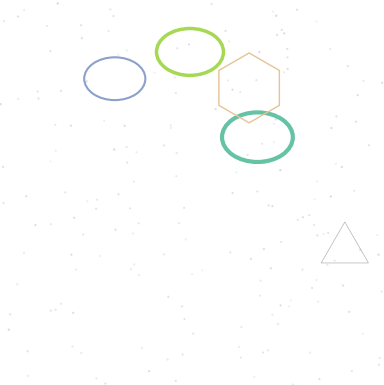[{"shape": "oval", "thickness": 3, "radius": 0.46, "center": [0.669, 0.644]}, {"shape": "oval", "thickness": 1.5, "radius": 0.4, "center": [0.298, 0.796]}, {"shape": "oval", "thickness": 2.5, "radius": 0.43, "center": [0.494, 0.865]}, {"shape": "hexagon", "thickness": 1, "radius": 0.45, "center": [0.647, 0.772]}, {"shape": "triangle", "thickness": 0.5, "radius": 0.35, "center": [0.896, 0.352]}]